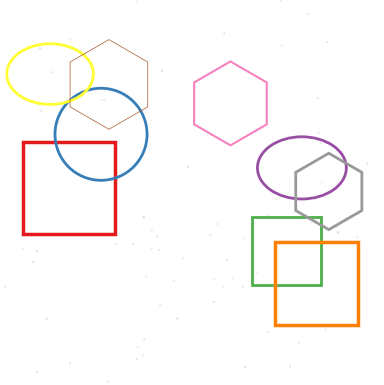[{"shape": "square", "thickness": 2.5, "radius": 0.6, "center": [0.179, 0.511]}, {"shape": "circle", "thickness": 2, "radius": 0.6, "center": [0.262, 0.651]}, {"shape": "square", "thickness": 2, "radius": 0.45, "center": [0.744, 0.348]}, {"shape": "oval", "thickness": 2, "radius": 0.58, "center": [0.784, 0.564]}, {"shape": "square", "thickness": 2.5, "radius": 0.54, "center": [0.822, 0.264]}, {"shape": "oval", "thickness": 2, "radius": 0.56, "center": [0.13, 0.808]}, {"shape": "hexagon", "thickness": 0.5, "radius": 0.58, "center": [0.283, 0.781]}, {"shape": "hexagon", "thickness": 1.5, "radius": 0.54, "center": [0.599, 0.731]}, {"shape": "hexagon", "thickness": 2, "radius": 0.5, "center": [0.854, 0.503]}]